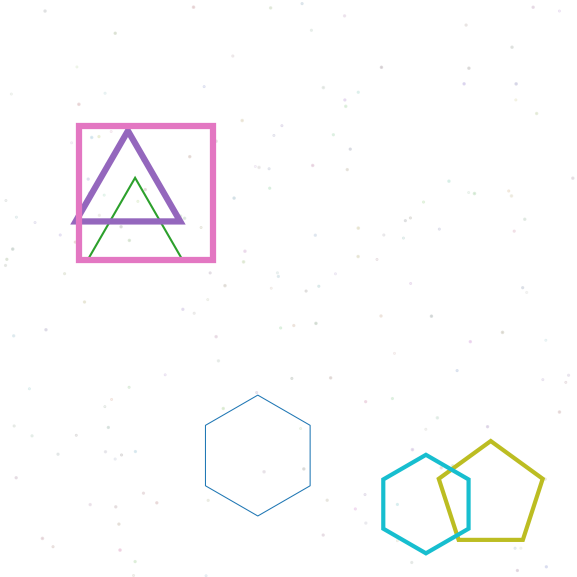[{"shape": "hexagon", "thickness": 0.5, "radius": 0.52, "center": [0.446, 0.21]}, {"shape": "triangle", "thickness": 1, "radius": 0.48, "center": [0.234, 0.596]}, {"shape": "triangle", "thickness": 3, "radius": 0.52, "center": [0.222, 0.668]}, {"shape": "square", "thickness": 3, "radius": 0.58, "center": [0.253, 0.665]}, {"shape": "pentagon", "thickness": 2, "radius": 0.47, "center": [0.85, 0.141]}, {"shape": "hexagon", "thickness": 2, "radius": 0.43, "center": [0.738, 0.126]}]